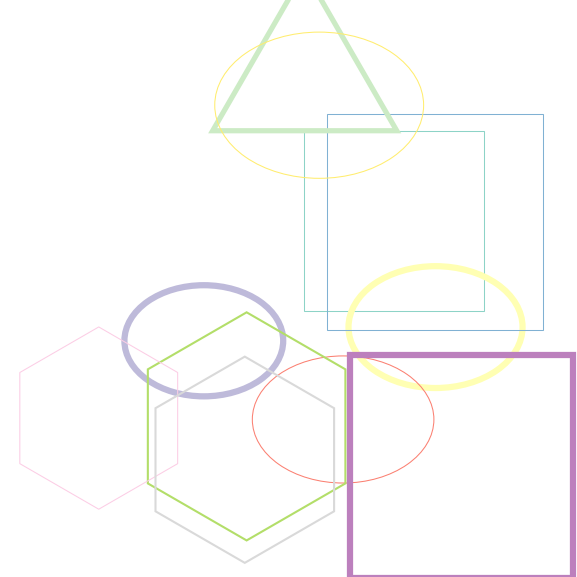[{"shape": "square", "thickness": 0.5, "radius": 0.78, "center": [0.682, 0.617]}, {"shape": "oval", "thickness": 3, "radius": 0.75, "center": [0.754, 0.433]}, {"shape": "oval", "thickness": 3, "radius": 0.69, "center": [0.353, 0.409]}, {"shape": "oval", "thickness": 0.5, "radius": 0.79, "center": [0.594, 0.273]}, {"shape": "square", "thickness": 0.5, "radius": 0.93, "center": [0.754, 0.614]}, {"shape": "hexagon", "thickness": 1, "radius": 0.99, "center": [0.427, 0.261]}, {"shape": "hexagon", "thickness": 0.5, "radius": 0.79, "center": [0.171, 0.275]}, {"shape": "hexagon", "thickness": 1, "radius": 0.89, "center": [0.424, 0.203]}, {"shape": "square", "thickness": 3, "radius": 0.96, "center": [0.799, 0.192]}, {"shape": "triangle", "thickness": 2.5, "radius": 0.92, "center": [0.528, 0.865]}, {"shape": "oval", "thickness": 0.5, "radius": 0.9, "center": [0.553, 0.817]}]